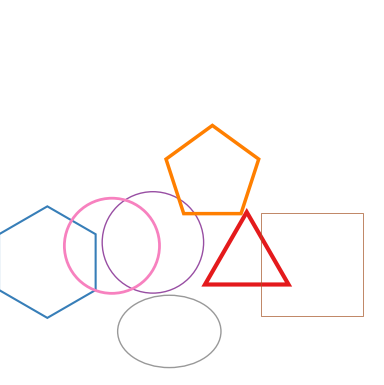[{"shape": "triangle", "thickness": 3, "radius": 0.63, "center": [0.641, 0.324]}, {"shape": "hexagon", "thickness": 1.5, "radius": 0.72, "center": [0.123, 0.319]}, {"shape": "circle", "thickness": 1, "radius": 0.66, "center": [0.397, 0.37]}, {"shape": "pentagon", "thickness": 2.5, "radius": 0.63, "center": [0.552, 0.548]}, {"shape": "square", "thickness": 0.5, "radius": 0.67, "center": [0.81, 0.313]}, {"shape": "circle", "thickness": 2, "radius": 0.62, "center": [0.291, 0.362]}, {"shape": "oval", "thickness": 1, "radius": 0.67, "center": [0.44, 0.139]}]